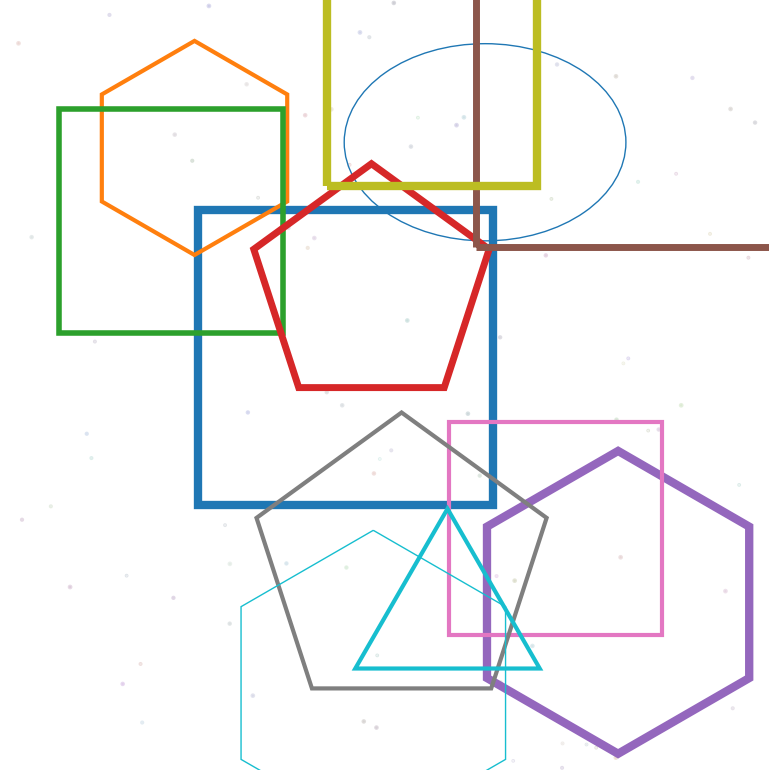[{"shape": "oval", "thickness": 0.5, "radius": 0.91, "center": [0.63, 0.815]}, {"shape": "square", "thickness": 3, "radius": 0.96, "center": [0.448, 0.536]}, {"shape": "hexagon", "thickness": 1.5, "radius": 0.7, "center": [0.253, 0.808]}, {"shape": "square", "thickness": 2, "radius": 0.73, "center": [0.222, 0.712]}, {"shape": "pentagon", "thickness": 2.5, "radius": 0.8, "center": [0.482, 0.627]}, {"shape": "hexagon", "thickness": 3, "radius": 0.98, "center": [0.803, 0.218]}, {"shape": "square", "thickness": 2.5, "radius": 0.99, "center": [0.816, 0.876]}, {"shape": "square", "thickness": 1.5, "radius": 0.69, "center": [0.721, 0.314]}, {"shape": "pentagon", "thickness": 1.5, "radius": 0.99, "center": [0.522, 0.266]}, {"shape": "square", "thickness": 3, "radius": 0.68, "center": [0.561, 0.894]}, {"shape": "hexagon", "thickness": 0.5, "radius": 0.99, "center": [0.485, 0.113]}, {"shape": "triangle", "thickness": 1.5, "radius": 0.69, "center": [0.581, 0.201]}]